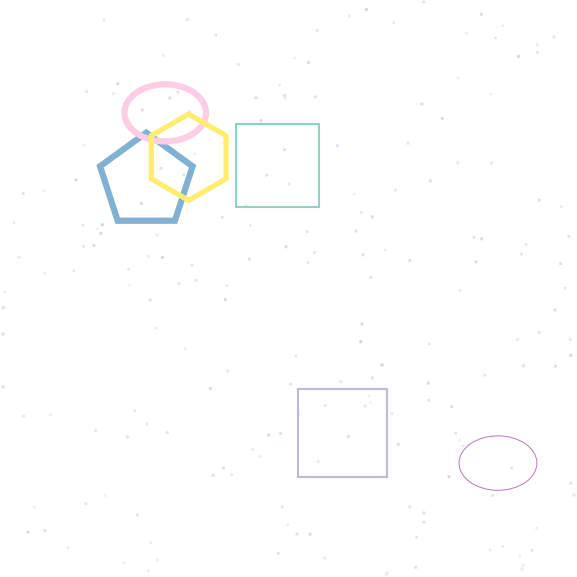[{"shape": "square", "thickness": 1, "radius": 0.36, "center": [0.481, 0.713]}, {"shape": "square", "thickness": 1, "radius": 0.38, "center": [0.593, 0.25]}, {"shape": "pentagon", "thickness": 3, "radius": 0.42, "center": [0.253, 0.685]}, {"shape": "oval", "thickness": 3, "radius": 0.35, "center": [0.286, 0.804]}, {"shape": "oval", "thickness": 0.5, "radius": 0.34, "center": [0.862, 0.197]}, {"shape": "hexagon", "thickness": 2.5, "radius": 0.37, "center": [0.327, 0.727]}]